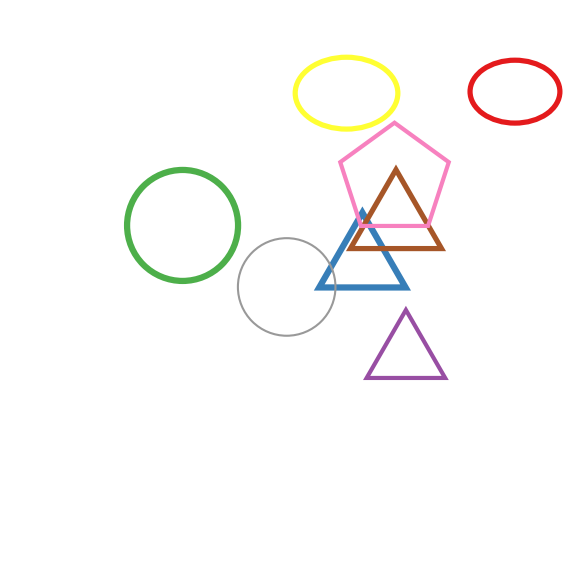[{"shape": "oval", "thickness": 2.5, "radius": 0.39, "center": [0.892, 0.84]}, {"shape": "triangle", "thickness": 3, "radius": 0.43, "center": [0.628, 0.545]}, {"shape": "circle", "thickness": 3, "radius": 0.48, "center": [0.316, 0.609]}, {"shape": "triangle", "thickness": 2, "radius": 0.39, "center": [0.703, 0.384]}, {"shape": "oval", "thickness": 2.5, "radius": 0.44, "center": [0.6, 0.838]}, {"shape": "triangle", "thickness": 2.5, "radius": 0.46, "center": [0.686, 0.614]}, {"shape": "pentagon", "thickness": 2, "radius": 0.49, "center": [0.683, 0.688]}, {"shape": "circle", "thickness": 1, "radius": 0.42, "center": [0.496, 0.502]}]